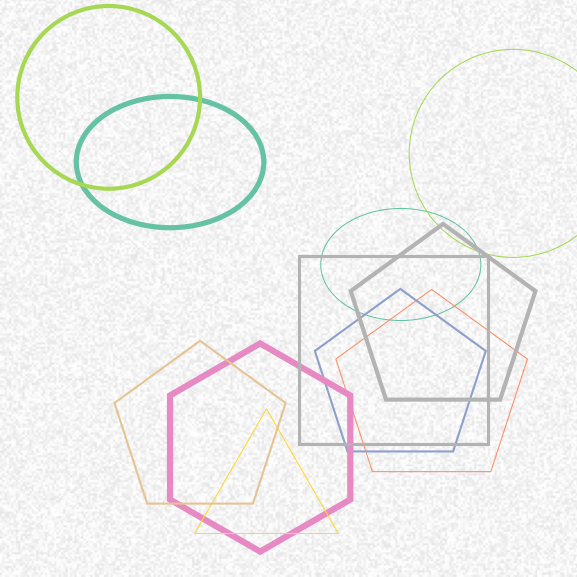[{"shape": "oval", "thickness": 2.5, "radius": 0.81, "center": [0.294, 0.718]}, {"shape": "oval", "thickness": 0.5, "radius": 0.69, "center": [0.694, 0.541]}, {"shape": "pentagon", "thickness": 0.5, "radius": 0.87, "center": [0.747, 0.324]}, {"shape": "pentagon", "thickness": 1, "radius": 0.78, "center": [0.693, 0.343]}, {"shape": "hexagon", "thickness": 3, "radius": 0.9, "center": [0.451, 0.224]}, {"shape": "circle", "thickness": 2, "radius": 0.79, "center": [0.188, 0.831]}, {"shape": "circle", "thickness": 0.5, "radius": 0.9, "center": [0.889, 0.734]}, {"shape": "triangle", "thickness": 0.5, "radius": 0.72, "center": [0.461, 0.147]}, {"shape": "pentagon", "thickness": 1, "radius": 0.78, "center": [0.346, 0.253]}, {"shape": "pentagon", "thickness": 2, "radius": 0.84, "center": [0.767, 0.443]}, {"shape": "square", "thickness": 1.5, "radius": 0.82, "center": [0.681, 0.393]}]